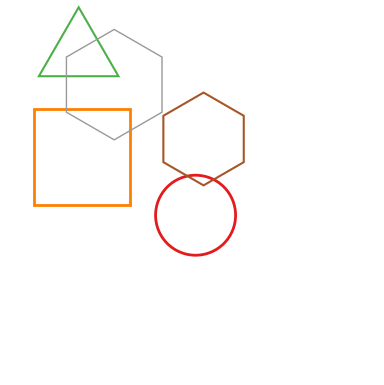[{"shape": "circle", "thickness": 2, "radius": 0.52, "center": [0.508, 0.441]}, {"shape": "triangle", "thickness": 1.5, "radius": 0.6, "center": [0.204, 0.862]}, {"shape": "square", "thickness": 2, "radius": 0.62, "center": [0.213, 0.592]}, {"shape": "hexagon", "thickness": 1.5, "radius": 0.6, "center": [0.529, 0.639]}, {"shape": "hexagon", "thickness": 1, "radius": 0.72, "center": [0.297, 0.78]}]